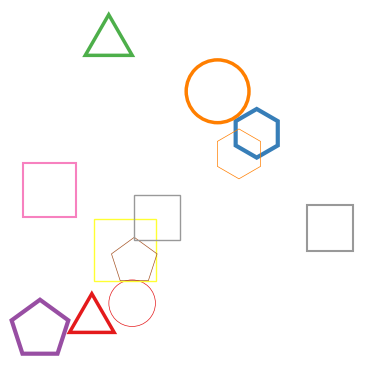[{"shape": "circle", "thickness": 0.5, "radius": 0.3, "center": [0.343, 0.212]}, {"shape": "triangle", "thickness": 2.5, "radius": 0.33, "center": [0.238, 0.17]}, {"shape": "hexagon", "thickness": 3, "radius": 0.32, "center": [0.667, 0.654]}, {"shape": "triangle", "thickness": 2.5, "radius": 0.35, "center": [0.282, 0.891]}, {"shape": "pentagon", "thickness": 3, "radius": 0.39, "center": [0.104, 0.144]}, {"shape": "hexagon", "thickness": 0.5, "radius": 0.32, "center": [0.621, 0.6]}, {"shape": "circle", "thickness": 2.5, "radius": 0.41, "center": [0.565, 0.763]}, {"shape": "square", "thickness": 1, "radius": 0.4, "center": [0.325, 0.351]}, {"shape": "pentagon", "thickness": 0.5, "radius": 0.31, "center": [0.349, 0.321]}, {"shape": "square", "thickness": 1.5, "radius": 0.35, "center": [0.128, 0.506]}, {"shape": "square", "thickness": 1.5, "radius": 0.3, "center": [0.858, 0.408]}, {"shape": "square", "thickness": 1, "radius": 0.29, "center": [0.408, 0.436]}]